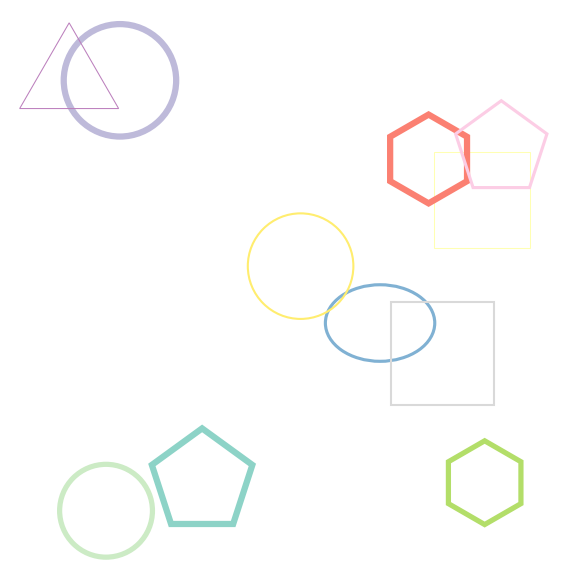[{"shape": "pentagon", "thickness": 3, "radius": 0.46, "center": [0.35, 0.166]}, {"shape": "square", "thickness": 0.5, "radius": 0.41, "center": [0.835, 0.653]}, {"shape": "circle", "thickness": 3, "radius": 0.49, "center": [0.208, 0.86]}, {"shape": "hexagon", "thickness": 3, "radius": 0.38, "center": [0.742, 0.724]}, {"shape": "oval", "thickness": 1.5, "radius": 0.47, "center": [0.658, 0.44]}, {"shape": "hexagon", "thickness": 2.5, "radius": 0.36, "center": [0.839, 0.163]}, {"shape": "pentagon", "thickness": 1.5, "radius": 0.42, "center": [0.868, 0.742]}, {"shape": "square", "thickness": 1, "radius": 0.45, "center": [0.766, 0.387]}, {"shape": "triangle", "thickness": 0.5, "radius": 0.49, "center": [0.12, 0.861]}, {"shape": "circle", "thickness": 2.5, "radius": 0.4, "center": [0.184, 0.115]}, {"shape": "circle", "thickness": 1, "radius": 0.46, "center": [0.521, 0.538]}]